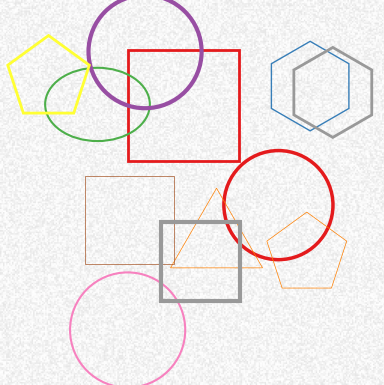[{"shape": "circle", "thickness": 2.5, "radius": 0.71, "center": [0.723, 0.467]}, {"shape": "square", "thickness": 2, "radius": 0.72, "center": [0.477, 0.725]}, {"shape": "hexagon", "thickness": 1, "radius": 0.58, "center": [0.806, 0.776]}, {"shape": "oval", "thickness": 1.5, "radius": 0.68, "center": [0.253, 0.729]}, {"shape": "circle", "thickness": 3, "radius": 0.73, "center": [0.377, 0.866]}, {"shape": "pentagon", "thickness": 0.5, "radius": 0.55, "center": [0.797, 0.34]}, {"shape": "triangle", "thickness": 0.5, "radius": 0.69, "center": [0.562, 0.373]}, {"shape": "pentagon", "thickness": 2, "radius": 0.56, "center": [0.126, 0.796]}, {"shape": "square", "thickness": 0.5, "radius": 0.57, "center": [0.336, 0.429]}, {"shape": "circle", "thickness": 1.5, "radius": 0.75, "center": [0.332, 0.143]}, {"shape": "hexagon", "thickness": 2, "radius": 0.58, "center": [0.864, 0.76]}, {"shape": "square", "thickness": 3, "radius": 0.51, "center": [0.522, 0.32]}]